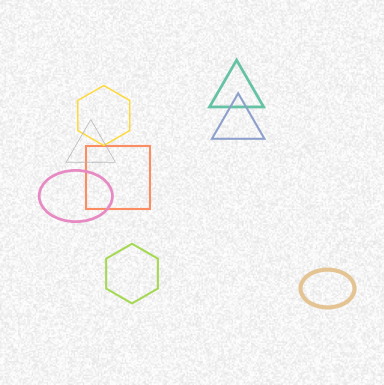[{"shape": "triangle", "thickness": 2, "radius": 0.41, "center": [0.615, 0.763]}, {"shape": "square", "thickness": 1.5, "radius": 0.41, "center": [0.306, 0.539]}, {"shape": "triangle", "thickness": 1.5, "radius": 0.39, "center": [0.619, 0.679]}, {"shape": "oval", "thickness": 2, "radius": 0.48, "center": [0.197, 0.491]}, {"shape": "hexagon", "thickness": 1.5, "radius": 0.39, "center": [0.343, 0.289]}, {"shape": "hexagon", "thickness": 1, "radius": 0.39, "center": [0.27, 0.7]}, {"shape": "oval", "thickness": 3, "radius": 0.35, "center": [0.851, 0.251]}, {"shape": "triangle", "thickness": 0.5, "radius": 0.37, "center": [0.236, 0.616]}]